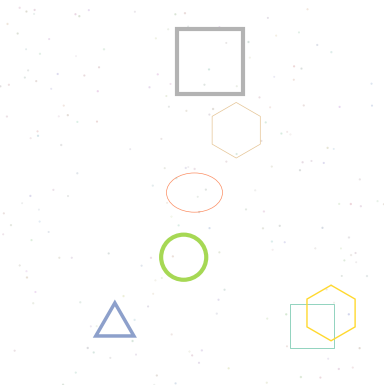[{"shape": "square", "thickness": 0.5, "radius": 0.29, "center": [0.811, 0.154]}, {"shape": "oval", "thickness": 0.5, "radius": 0.36, "center": [0.505, 0.5]}, {"shape": "triangle", "thickness": 2.5, "radius": 0.29, "center": [0.298, 0.156]}, {"shape": "circle", "thickness": 3, "radius": 0.29, "center": [0.477, 0.332]}, {"shape": "hexagon", "thickness": 1, "radius": 0.36, "center": [0.86, 0.187]}, {"shape": "hexagon", "thickness": 0.5, "radius": 0.36, "center": [0.614, 0.662]}, {"shape": "square", "thickness": 3, "radius": 0.43, "center": [0.546, 0.84]}]